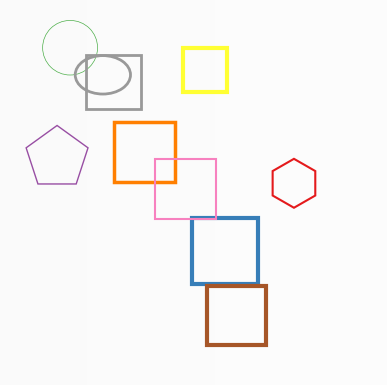[{"shape": "hexagon", "thickness": 1.5, "radius": 0.32, "center": [0.759, 0.524]}, {"shape": "square", "thickness": 3, "radius": 0.43, "center": [0.579, 0.348]}, {"shape": "circle", "thickness": 0.5, "radius": 0.35, "center": [0.181, 0.876]}, {"shape": "pentagon", "thickness": 1, "radius": 0.42, "center": [0.147, 0.59]}, {"shape": "square", "thickness": 2.5, "radius": 0.39, "center": [0.373, 0.605]}, {"shape": "square", "thickness": 3, "radius": 0.29, "center": [0.529, 0.818]}, {"shape": "square", "thickness": 3, "radius": 0.38, "center": [0.611, 0.18]}, {"shape": "square", "thickness": 1.5, "radius": 0.39, "center": [0.479, 0.508]}, {"shape": "square", "thickness": 2, "radius": 0.35, "center": [0.293, 0.787]}, {"shape": "oval", "thickness": 2, "radius": 0.36, "center": [0.265, 0.806]}]